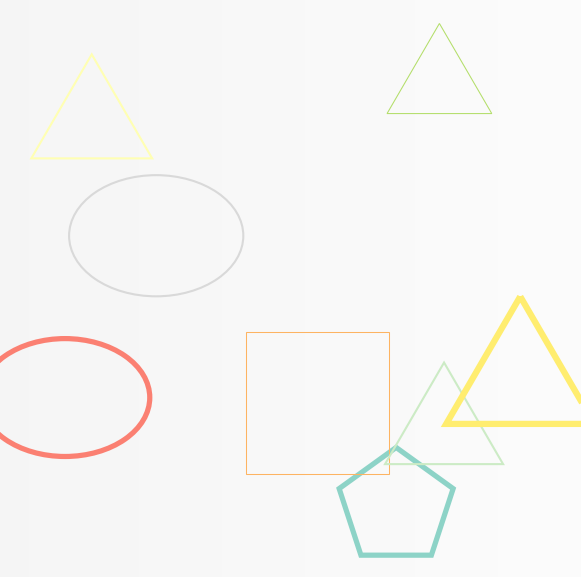[{"shape": "pentagon", "thickness": 2.5, "radius": 0.52, "center": [0.682, 0.121]}, {"shape": "triangle", "thickness": 1, "radius": 0.6, "center": [0.158, 0.785]}, {"shape": "oval", "thickness": 2.5, "radius": 0.73, "center": [0.112, 0.311]}, {"shape": "square", "thickness": 0.5, "radius": 0.61, "center": [0.546, 0.301]}, {"shape": "triangle", "thickness": 0.5, "radius": 0.52, "center": [0.756, 0.854]}, {"shape": "oval", "thickness": 1, "radius": 0.75, "center": [0.269, 0.591]}, {"shape": "triangle", "thickness": 1, "radius": 0.59, "center": [0.764, 0.254]}, {"shape": "triangle", "thickness": 3, "radius": 0.74, "center": [0.895, 0.339]}]